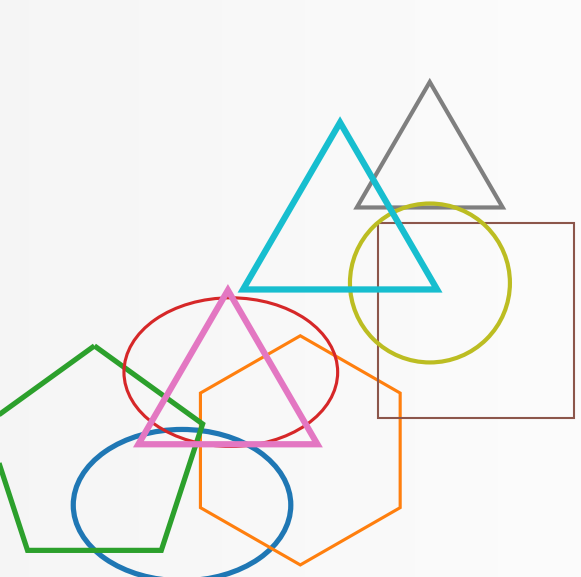[{"shape": "oval", "thickness": 2.5, "radius": 0.94, "center": [0.313, 0.125]}, {"shape": "hexagon", "thickness": 1.5, "radius": 0.99, "center": [0.517, 0.219]}, {"shape": "pentagon", "thickness": 2.5, "radius": 0.98, "center": [0.162, 0.204]}, {"shape": "oval", "thickness": 1.5, "radius": 0.92, "center": [0.397, 0.355]}, {"shape": "square", "thickness": 1, "radius": 0.84, "center": [0.818, 0.445]}, {"shape": "triangle", "thickness": 3, "radius": 0.89, "center": [0.392, 0.319]}, {"shape": "triangle", "thickness": 2, "radius": 0.72, "center": [0.739, 0.712]}, {"shape": "circle", "thickness": 2, "radius": 0.69, "center": [0.74, 0.509]}, {"shape": "triangle", "thickness": 3, "radius": 0.96, "center": [0.585, 0.594]}]